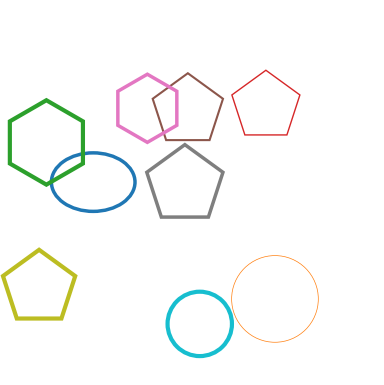[{"shape": "oval", "thickness": 2.5, "radius": 0.54, "center": [0.242, 0.527]}, {"shape": "circle", "thickness": 0.5, "radius": 0.56, "center": [0.714, 0.224]}, {"shape": "hexagon", "thickness": 3, "radius": 0.55, "center": [0.12, 0.63]}, {"shape": "pentagon", "thickness": 1, "radius": 0.46, "center": [0.691, 0.725]}, {"shape": "pentagon", "thickness": 1.5, "radius": 0.48, "center": [0.488, 0.714]}, {"shape": "hexagon", "thickness": 2.5, "radius": 0.44, "center": [0.383, 0.719]}, {"shape": "pentagon", "thickness": 2.5, "radius": 0.52, "center": [0.48, 0.52]}, {"shape": "pentagon", "thickness": 3, "radius": 0.49, "center": [0.102, 0.252]}, {"shape": "circle", "thickness": 3, "radius": 0.42, "center": [0.519, 0.159]}]